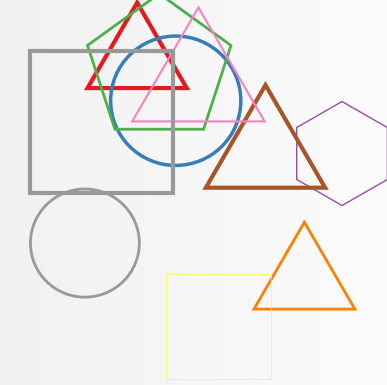[{"shape": "triangle", "thickness": 3, "radius": 0.74, "center": [0.354, 0.845]}, {"shape": "circle", "thickness": 2.5, "radius": 0.84, "center": [0.453, 0.738]}, {"shape": "pentagon", "thickness": 2, "radius": 0.97, "center": [0.411, 0.822]}, {"shape": "hexagon", "thickness": 1, "radius": 0.68, "center": [0.883, 0.601]}, {"shape": "triangle", "thickness": 2, "radius": 0.75, "center": [0.786, 0.272]}, {"shape": "square", "thickness": 0.5, "radius": 0.68, "center": [0.564, 0.152]}, {"shape": "triangle", "thickness": 3, "radius": 0.89, "center": [0.685, 0.601]}, {"shape": "triangle", "thickness": 1.5, "radius": 0.99, "center": [0.512, 0.783]}, {"shape": "square", "thickness": 3, "radius": 0.93, "center": [0.262, 0.683]}, {"shape": "circle", "thickness": 2, "radius": 0.7, "center": [0.219, 0.369]}]